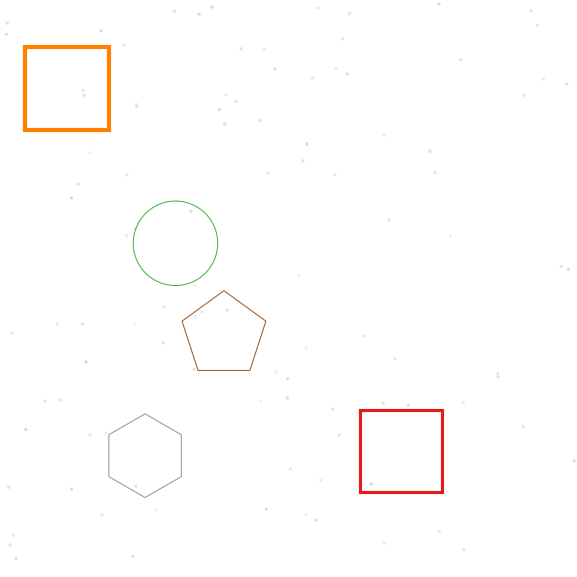[{"shape": "square", "thickness": 1.5, "radius": 0.36, "center": [0.695, 0.218]}, {"shape": "circle", "thickness": 0.5, "radius": 0.37, "center": [0.304, 0.578]}, {"shape": "square", "thickness": 2, "radius": 0.36, "center": [0.116, 0.846]}, {"shape": "pentagon", "thickness": 0.5, "radius": 0.38, "center": [0.388, 0.419]}, {"shape": "hexagon", "thickness": 0.5, "radius": 0.36, "center": [0.251, 0.21]}]